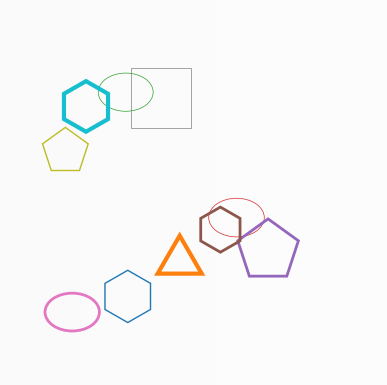[{"shape": "hexagon", "thickness": 1, "radius": 0.34, "center": [0.33, 0.23]}, {"shape": "triangle", "thickness": 3, "radius": 0.33, "center": [0.464, 0.322]}, {"shape": "oval", "thickness": 0.5, "radius": 0.35, "center": [0.324, 0.761]}, {"shape": "oval", "thickness": 0.5, "radius": 0.36, "center": [0.61, 0.435]}, {"shape": "pentagon", "thickness": 2, "radius": 0.41, "center": [0.692, 0.349]}, {"shape": "hexagon", "thickness": 2, "radius": 0.29, "center": [0.569, 0.404]}, {"shape": "oval", "thickness": 2, "radius": 0.35, "center": [0.186, 0.189]}, {"shape": "square", "thickness": 0.5, "radius": 0.39, "center": [0.415, 0.747]}, {"shape": "pentagon", "thickness": 1, "radius": 0.31, "center": [0.169, 0.607]}, {"shape": "hexagon", "thickness": 3, "radius": 0.33, "center": [0.222, 0.724]}]